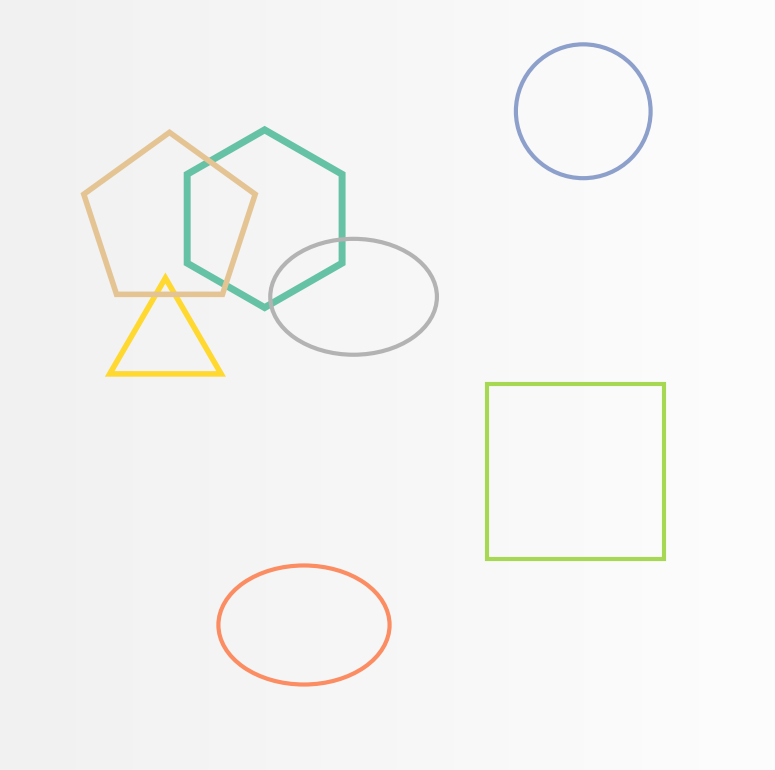[{"shape": "hexagon", "thickness": 2.5, "radius": 0.58, "center": [0.341, 0.716]}, {"shape": "oval", "thickness": 1.5, "radius": 0.55, "center": [0.392, 0.188]}, {"shape": "circle", "thickness": 1.5, "radius": 0.43, "center": [0.753, 0.856]}, {"shape": "square", "thickness": 1.5, "radius": 0.57, "center": [0.743, 0.388]}, {"shape": "triangle", "thickness": 2, "radius": 0.42, "center": [0.213, 0.556]}, {"shape": "pentagon", "thickness": 2, "radius": 0.58, "center": [0.219, 0.712]}, {"shape": "oval", "thickness": 1.5, "radius": 0.54, "center": [0.456, 0.615]}]